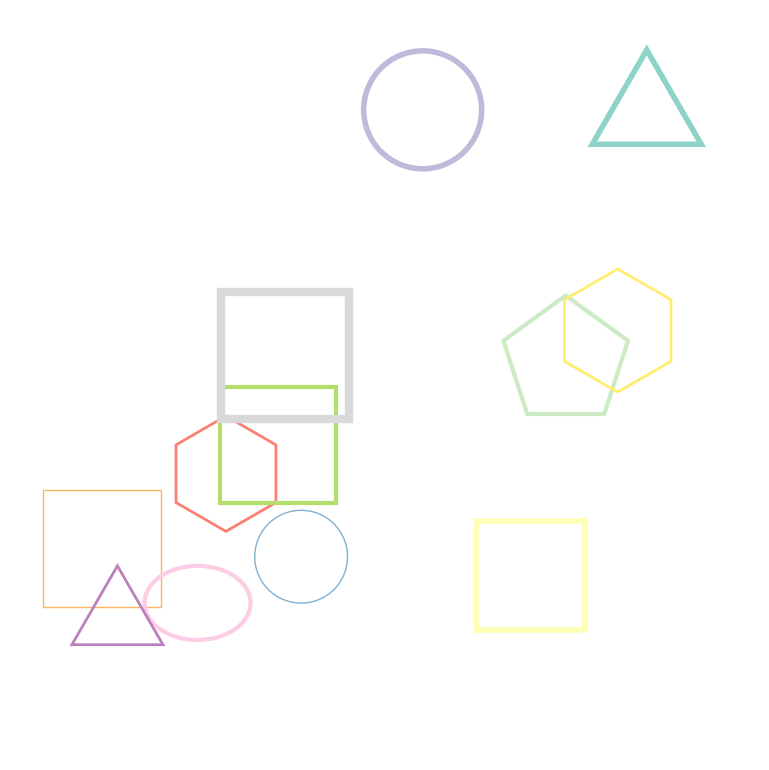[{"shape": "triangle", "thickness": 2, "radius": 0.41, "center": [0.84, 0.853]}, {"shape": "square", "thickness": 2, "radius": 0.35, "center": [0.689, 0.253]}, {"shape": "circle", "thickness": 2, "radius": 0.38, "center": [0.549, 0.857]}, {"shape": "hexagon", "thickness": 1, "radius": 0.37, "center": [0.293, 0.385]}, {"shape": "circle", "thickness": 0.5, "radius": 0.3, "center": [0.391, 0.277]}, {"shape": "square", "thickness": 0.5, "radius": 0.38, "center": [0.133, 0.288]}, {"shape": "square", "thickness": 1.5, "radius": 0.38, "center": [0.361, 0.422]}, {"shape": "oval", "thickness": 1.5, "radius": 0.34, "center": [0.257, 0.217]}, {"shape": "square", "thickness": 3, "radius": 0.41, "center": [0.37, 0.538]}, {"shape": "triangle", "thickness": 1, "radius": 0.34, "center": [0.152, 0.197]}, {"shape": "pentagon", "thickness": 1.5, "radius": 0.43, "center": [0.735, 0.531]}, {"shape": "hexagon", "thickness": 1, "radius": 0.4, "center": [0.802, 0.571]}]